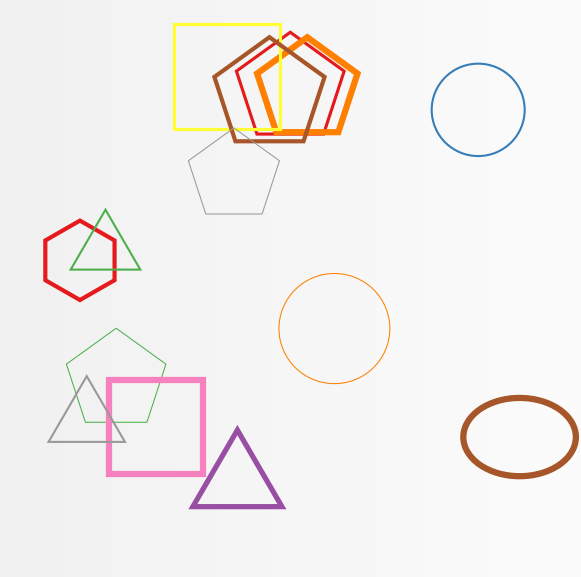[{"shape": "hexagon", "thickness": 2, "radius": 0.34, "center": [0.138, 0.548]}, {"shape": "pentagon", "thickness": 1.5, "radius": 0.49, "center": [0.499, 0.846]}, {"shape": "circle", "thickness": 1, "radius": 0.4, "center": [0.823, 0.809]}, {"shape": "pentagon", "thickness": 0.5, "radius": 0.45, "center": [0.2, 0.341]}, {"shape": "triangle", "thickness": 1, "radius": 0.35, "center": [0.181, 0.567]}, {"shape": "triangle", "thickness": 2.5, "radius": 0.44, "center": [0.408, 0.166]}, {"shape": "pentagon", "thickness": 3, "radius": 0.45, "center": [0.529, 0.844]}, {"shape": "circle", "thickness": 0.5, "radius": 0.48, "center": [0.575, 0.43]}, {"shape": "square", "thickness": 1.5, "radius": 0.46, "center": [0.391, 0.867]}, {"shape": "pentagon", "thickness": 2, "radius": 0.5, "center": [0.464, 0.835]}, {"shape": "oval", "thickness": 3, "radius": 0.48, "center": [0.894, 0.242]}, {"shape": "square", "thickness": 3, "radius": 0.41, "center": [0.269, 0.26]}, {"shape": "pentagon", "thickness": 0.5, "radius": 0.41, "center": [0.402, 0.695]}, {"shape": "triangle", "thickness": 1, "radius": 0.38, "center": [0.149, 0.272]}]